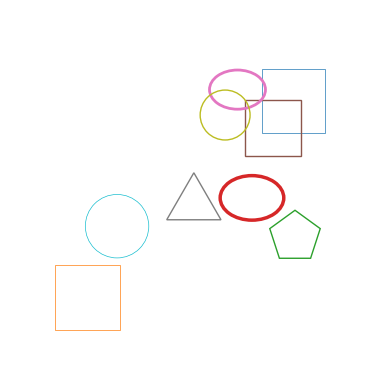[{"shape": "square", "thickness": 0.5, "radius": 0.41, "center": [0.763, 0.738]}, {"shape": "square", "thickness": 0.5, "radius": 0.42, "center": [0.228, 0.227]}, {"shape": "pentagon", "thickness": 1, "radius": 0.34, "center": [0.766, 0.385]}, {"shape": "oval", "thickness": 2.5, "radius": 0.41, "center": [0.654, 0.486]}, {"shape": "square", "thickness": 1, "radius": 0.36, "center": [0.709, 0.668]}, {"shape": "oval", "thickness": 2, "radius": 0.36, "center": [0.617, 0.767]}, {"shape": "triangle", "thickness": 1, "radius": 0.41, "center": [0.503, 0.47]}, {"shape": "circle", "thickness": 1, "radius": 0.32, "center": [0.585, 0.701]}, {"shape": "circle", "thickness": 0.5, "radius": 0.41, "center": [0.304, 0.412]}]